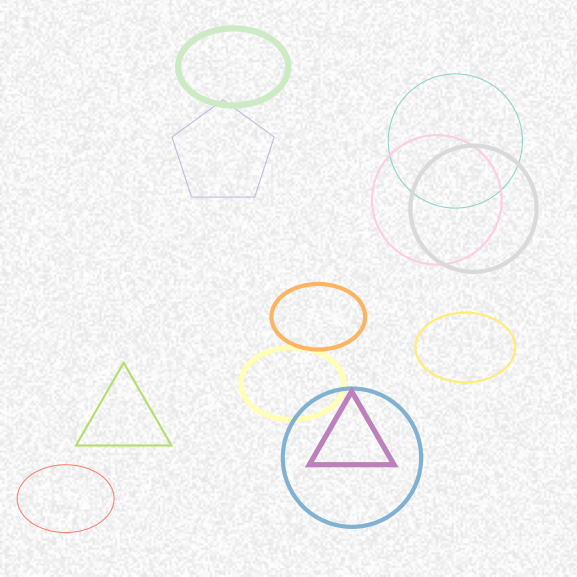[{"shape": "circle", "thickness": 0.5, "radius": 0.58, "center": [0.788, 0.755]}, {"shape": "oval", "thickness": 2.5, "radius": 0.45, "center": [0.506, 0.335]}, {"shape": "pentagon", "thickness": 0.5, "radius": 0.47, "center": [0.386, 0.733]}, {"shape": "oval", "thickness": 0.5, "radius": 0.42, "center": [0.114, 0.136]}, {"shape": "circle", "thickness": 2, "radius": 0.6, "center": [0.609, 0.207]}, {"shape": "oval", "thickness": 2, "radius": 0.41, "center": [0.551, 0.451]}, {"shape": "triangle", "thickness": 1, "radius": 0.48, "center": [0.214, 0.275]}, {"shape": "circle", "thickness": 1, "radius": 0.56, "center": [0.756, 0.653]}, {"shape": "circle", "thickness": 2, "radius": 0.55, "center": [0.82, 0.638]}, {"shape": "triangle", "thickness": 2.5, "radius": 0.42, "center": [0.609, 0.237]}, {"shape": "oval", "thickness": 3, "radius": 0.48, "center": [0.404, 0.883]}, {"shape": "oval", "thickness": 1, "radius": 0.43, "center": [0.806, 0.397]}]